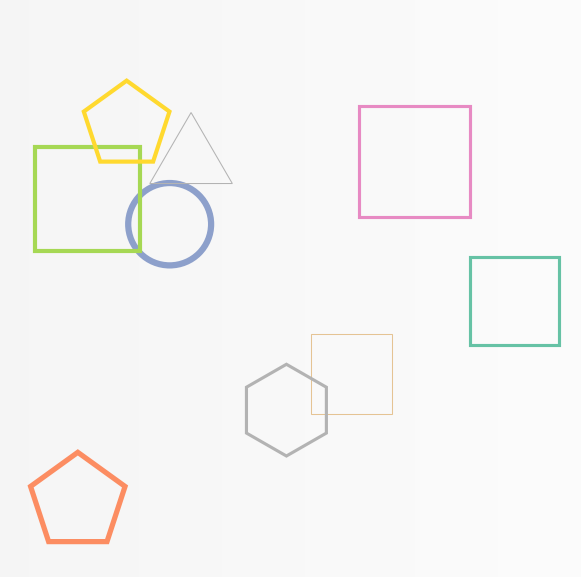[{"shape": "square", "thickness": 1.5, "radius": 0.38, "center": [0.885, 0.478]}, {"shape": "pentagon", "thickness": 2.5, "radius": 0.43, "center": [0.134, 0.13]}, {"shape": "circle", "thickness": 3, "radius": 0.36, "center": [0.292, 0.611]}, {"shape": "square", "thickness": 1.5, "radius": 0.48, "center": [0.713, 0.719]}, {"shape": "square", "thickness": 2, "radius": 0.45, "center": [0.15, 0.655]}, {"shape": "pentagon", "thickness": 2, "radius": 0.39, "center": [0.218, 0.782]}, {"shape": "square", "thickness": 0.5, "radius": 0.35, "center": [0.604, 0.352]}, {"shape": "triangle", "thickness": 0.5, "radius": 0.41, "center": [0.329, 0.722]}, {"shape": "hexagon", "thickness": 1.5, "radius": 0.4, "center": [0.493, 0.289]}]